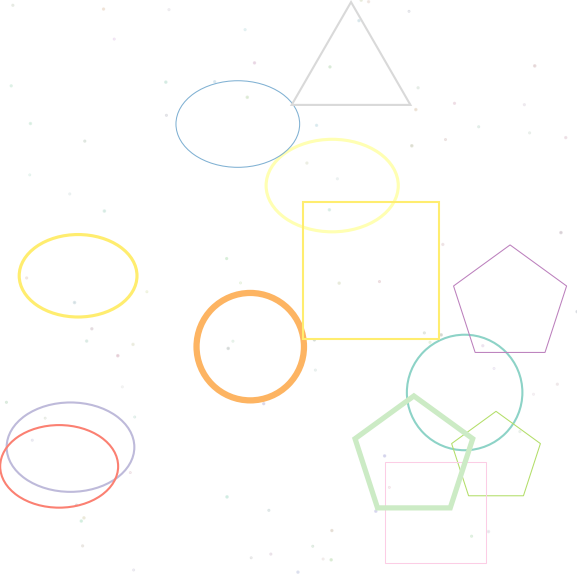[{"shape": "circle", "thickness": 1, "radius": 0.5, "center": [0.805, 0.32]}, {"shape": "oval", "thickness": 1.5, "radius": 0.57, "center": [0.575, 0.678]}, {"shape": "oval", "thickness": 1, "radius": 0.55, "center": [0.122, 0.225]}, {"shape": "oval", "thickness": 1, "radius": 0.51, "center": [0.102, 0.192]}, {"shape": "oval", "thickness": 0.5, "radius": 0.54, "center": [0.412, 0.784]}, {"shape": "circle", "thickness": 3, "radius": 0.47, "center": [0.433, 0.399]}, {"shape": "pentagon", "thickness": 0.5, "radius": 0.4, "center": [0.859, 0.206]}, {"shape": "square", "thickness": 0.5, "radius": 0.44, "center": [0.755, 0.111]}, {"shape": "triangle", "thickness": 1, "radius": 0.59, "center": [0.608, 0.877]}, {"shape": "pentagon", "thickness": 0.5, "radius": 0.51, "center": [0.883, 0.472]}, {"shape": "pentagon", "thickness": 2.5, "radius": 0.54, "center": [0.717, 0.206]}, {"shape": "oval", "thickness": 1.5, "radius": 0.51, "center": [0.135, 0.522]}, {"shape": "square", "thickness": 1, "radius": 0.59, "center": [0.642, 0.53]}]